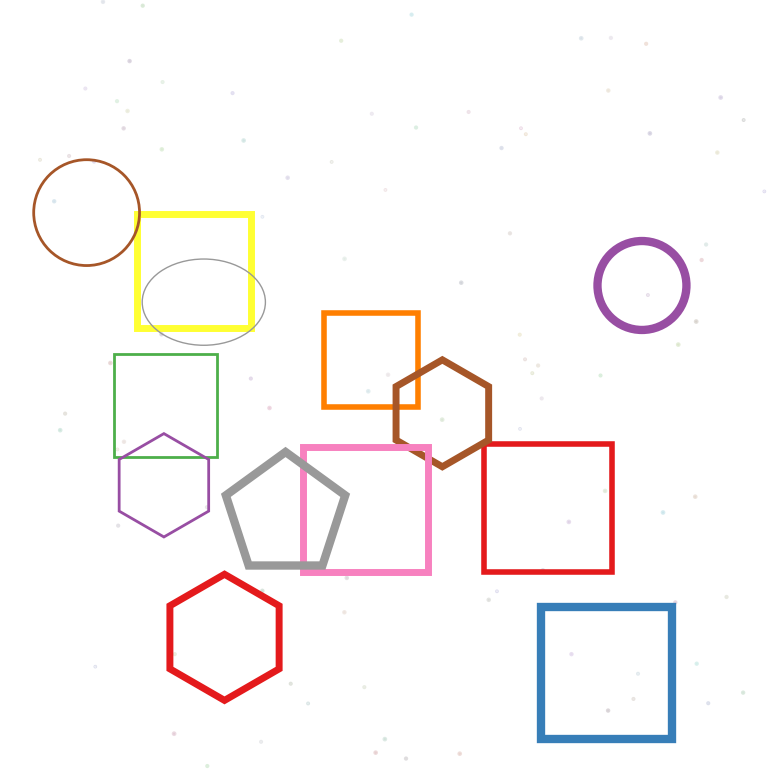[{"shape": "square", "thickness": 2, "radius": 0.42, "center": [0.712, 0.341]}, {"shape": "hexagon", "thickness": 2.5, "radius": 0.41, "center": [0.292, 0.172]}, {"shape": "square", "thickness": 3, "radius": 0.43, "center": [0.788, 0.126]}, {"shape": "square", "thickness": 1, "radius": 0.34, "center": [0.215, 0.474]}, {"shape": "hexagon", "thickness": 1, "radius": 0.34, "center": [0.213, 0.37]}, {"shape": "circle", "thickness": 3, "radius": 0.29, "center": [0.834, 0.629]}, {"shape": "square", "thickness": 2, "radius": 0.31, "center": [0.482, 0.532]}, {"shape": "square", "thickness": 2.5, "radius": 0.37, "center": [0.252, 0.648]}, {"shape": "circle", "thickness": 1, "radius": 0.34, "center": [0.112, 0.724]}, {"shape": "hexagon", "thickness": 2.5, "radius": 0.35, "center": [0.574, 0.463]}, {"shape": "square", "thickness": 2.5, "radius": 0.41, "center": [0.475, 0.339]}, {"shape": "oval", "thickness": 0.5, "radius": 0.4, "center": [0.265, 0.608]}, {"shape": "pentagon", "thickness": 3, "radius": 0.41, "center": [0.371, 0.332]}]